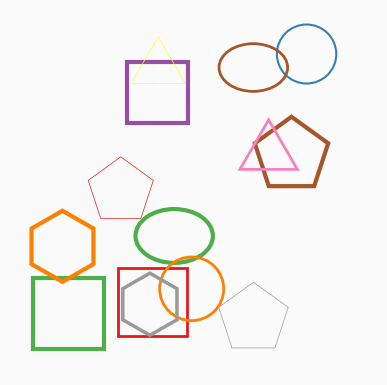[{"shape": "pentagon", "thickness": 0.5, "radius": 0.44, "center": [0.312, 0.504]}, {"shape": "square", "thickness": 2, "radius": 0.44, "center": [0.393, 0.217]}, {"shape": "circle", "thickness": 1.5, "radius": 0.38, "center": [0.791, 0.86]}, {"shape": "oval", "thickness": 3, "radius": 0.5, "center": [0.45, 0.387]}, {"shape": "square", "thickness": 3, "radius": 0.46, "center": [0.177, 0.185]}, {"shape": "square", "thickness": 3, "radius": 0.39, "center": [0.406, 0.76]}, {"shape": "circle", "thickness": 2, "radius": 0.41, "center": [0.495, 0.25]}, {"shape": "hexagon", "thickness": 3, "radius": 0.46, "center": [0.161, 0.36]}, {"shape": "triangle", "thickness": 0.5, "radius": 0.4, "center": [0.408, 0.824]}, {"shape": "pentagon", "thickness": 3, "radius": 0.5, "center": [0.752, 0.597]}, {"shape": "oval", "thickness": 2, "radius": 0.44, "center": [0.654, 0.825]}, {"shape": "triangle", "thickness": 2, "radius": 0.43, "center": [0.693, 0.603]}, {"shape": "hexagon", "thickness": 2.5, "radius": 0.4, "center": [0.387, 0.21]}, {"shape": "pentagon", "thickness": 0.5, "radius": 0.47, "center": [0.654, 0.173]}]